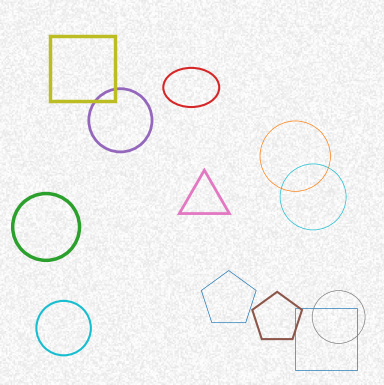[{"shape": "square", "thickness": 0.5, "radius": 0.4, "center": [0.847, 0.119]}, {"shape": "pentagon", "thickness": 0.5, "radius": 0.37, "center": [0.594, 0.222]}, {"shape": "circle", "thickness": 0.5, "radius": 0.46, "center": [0.767, 0.594]}, {"shape": "circle", "thickness": 2.5, "radius": 0.43, "center": [0.12, 0.411]}, {"shape": "oval", "thickness": 1.5, "radius": 0.36, "center": [0.497, 0.773]}, {"shape": "circle", "thickness": 2, "radius": 0.41, "center": [0.313, 0.688]}, {"shape": "pentagon", "thickness": 1.5, "radius": 0.34, "center": [0.72, 0.174]}, {"shape": "triangle", "thickness": 2, "radius": 0.38, "center": [0.531, 0.483]}, {"shape": "circle", "thickness": 0.5, "radius": 0.34, "center": [0.88, 0.177]}, {"shape": "square", "thickness": 2.5, "radius": 0.42, "center": [0.214, 0.821]}, {"shape": "circle", "thickness": 1.5, "radius": 0.35, "center": [0.165, 0.148]}, {"shape": "circle", "thickness": 0.5, "radius": 0.43, "center": [0.813, 0.488]}]